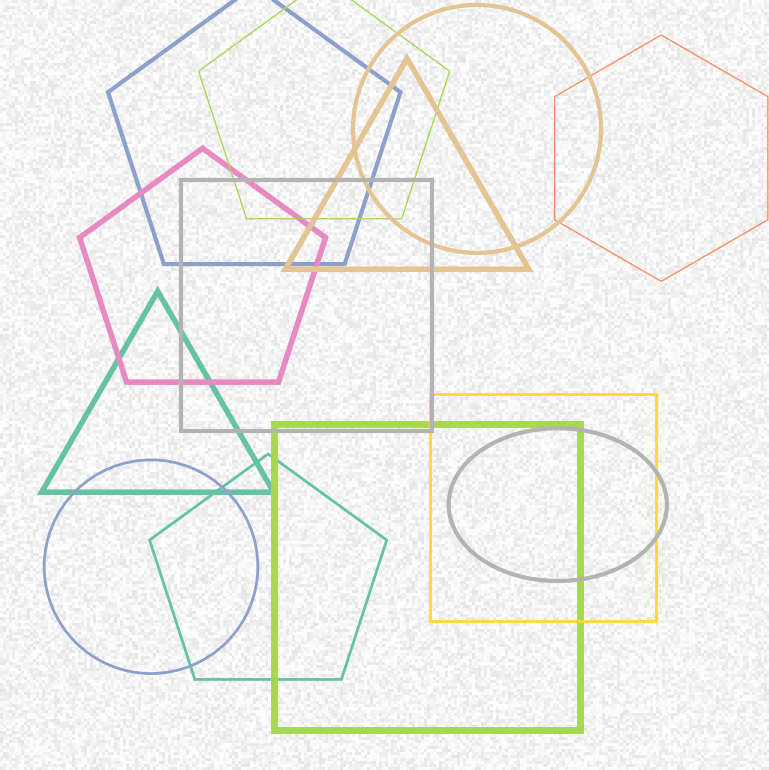[{"shape": "pentagon", "thickness": 1, "radius": 0.81, "center": [0.348, 0.249]}, {"shape": "triangle", "thickness": 2, "radius": 0.87, "center": [0.205, 0.448]}, {"shape": "hexagon", "thickness": 0.5, "radius": 0.8, "center": [0.859, 0.795]}, {"shape": "pentagon", "thickness": 1.5, "radius": 1.0, "center": [0.33, 0.819]}, {"shape": "circle", "thickness": 1, "radius": 0.69, "center": [0.196, 0.264]}, {"shape": "pentagon", "thickness": 2, "radius": 0.84, "center": [0.263, 0.64]}, {"shape": "pentagon", "thickness": 0.5, "radius": 0.86, "center": [0.421, 0.855]}, {"shape": "square", "thickness": 2.5, "radius": 0.99, "center": [0.554, 0.25]}, {"shape": "square", "thickness": 1, "radius": 0.74, "center": [0.705, 0.341]}, {"shape": "triangle", "thickness": 2, "radius": 0.91, "center": [0.529, 0.742]}, {"shape": "circle", "thickness": 1.5, "radius": 0.81, "center": [0.62, 0.833]}, {"shape": "square", "thickness": 1.5, "radius": 0.82, "center": [0.397, 0.604]}, {"shape": "oval", "thickness": 1.5, "radius": 0.71, "center": [0.724, 0.345]}]